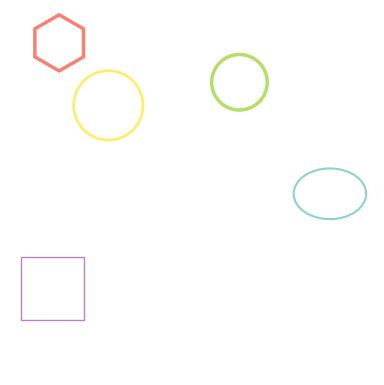[{"shape": "oval", "thickness": 1.5, "radius": 0.47, "center": [0.857, 0.497]}, {"shape": "hexagon", "thickness": 2.5, "radius": 0.36, "center": [0.154, 0.889]}, {"shape": "circle", "thickness": 2.5, "radius": 0.36, "center": [0.622, 0.786]}, {"shape": "square", "thickness": 1, "radius": 0.41, "center": [0.137, 0.251]}, {"shape": "circle", "thickness": 2, "radius": 0.45, "center": [0.281, 0.726]}]